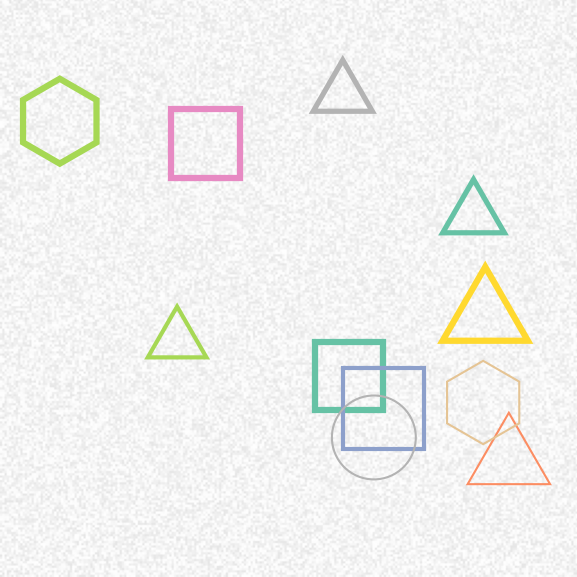[{"shape": "square", "thickness": 3, "radius": 0.3, "center": [0.604, 0.348]}, {"shape": "triangle", "thickness": 2.5, "radius": 0.31, "center": [0.82, 0.627]}, {"shape": "triangle", "thickness": 1, "radius": 0.41, "center": [0.881, 0.202]}, {"shape": "square", "thickness": 2, "radius": 0.35, "center": [0.664, 0.292]}, {"shape": "square", "thickness": 3, "radius": 0.3, "center": [0.355, 0.751]}, {"shape": "hexagon", "thickness": 3, "radius": 0.37, "center": [0.103, 0.789]}, {"shape": "triangle", "thickness": 2, "radius": 0.29, "center": [0.307, 0.41]}, {"shape": "triangle", "thickness": 3, "radius": 0.43, "center": [0.84, 0.452]}, {"shape": "hexagon", "thickness": 1, "radius": 0.36, "center": [0.837, 0.302]}, {"shape": "triangle", "thickness": 2.5, "radius": 0.3, "center": [0.594, 0.836]}, {"shape": "circle", "thickness": 1, "radius": 0.36, "center": [0.647, 0.242]}]